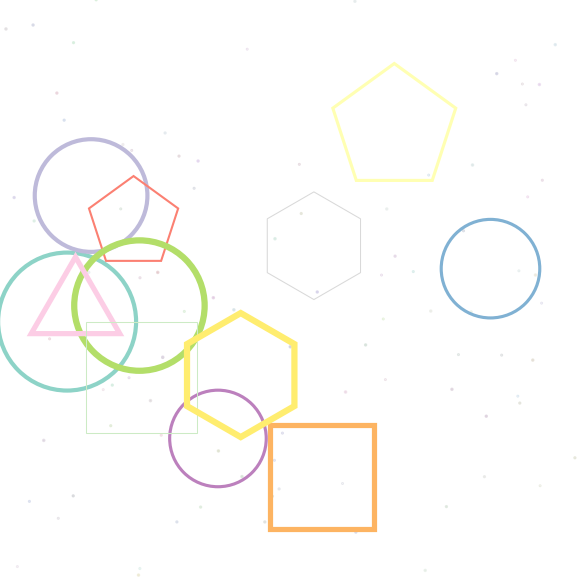[{"shape": "circle", "thickness": 2, "radius": 0.6, "center": [0.116, 0.442]}, {"shape": "pentagon", "thickness": 1.5, "radius": 0.56, "center": [0.683, 0.777]}, {"shape": "circle", "thickness": 2, "radius": 0.49, "center": [0.158, 0.661]}, {"shape": "pentagon", "thickness": 1, "radius": 0.41, "center": [0.231, 0.613]}, {"shape": "circle", "thickness": 1.5, "radius": 0.43, "center": [0.849, 0.534]}, {"shape": "square", "thickness": 2.5, "radius": 0.45, "center": [0.557, 0.173]}, {"shape": "circle", "thickness": 3, "radius": 0.56, "center": [0.241, 0.47]}, {"shape": "triangle", "thickness": 2.5, "radius": 0.44, "center": [0.131, 0.466]}, {"shape": "hexagon", "thickness": 0.5, "radius": 0.47, "center": [0.544, 0.574]}, {"shape": "circle", "thickness": 1.5, "radius": 0.42, "center": [0.377, 0.24]}, {"shape": "square", "thickness": 0.5, "radius": 0.48, "center": [0.245, 0.346]}, {"shape": "hexagon", "thickness": 3, "radius": 0.54, "center": [0.417, 0.35]}]